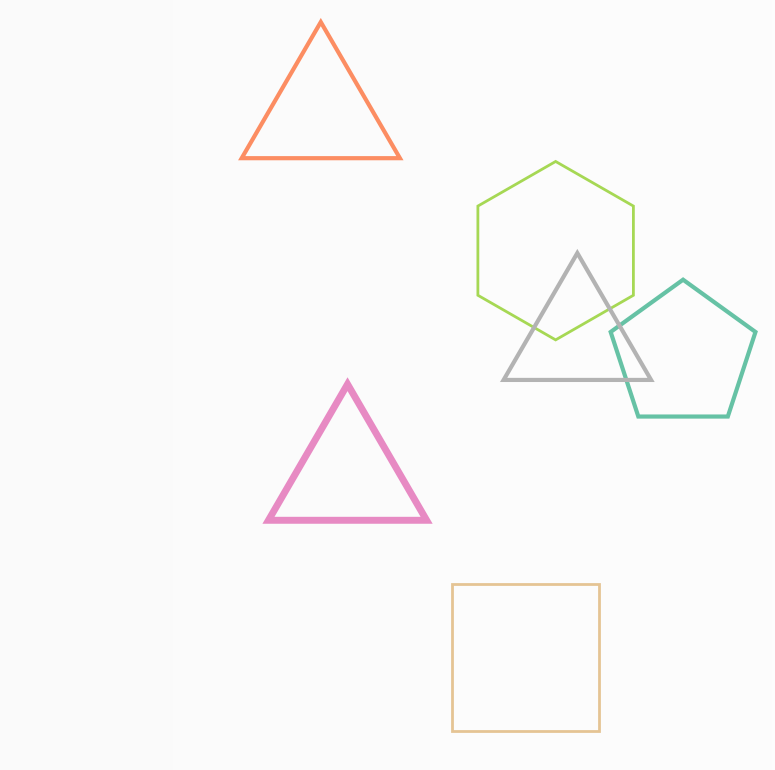[{"shape": "pentagon", "thickness": 1.5, "radius": 0.49, "center": [0.881, 0.539]}, {"shape": "triangle", "thickness": 1.5, "radius": 0.59, "center": [0.414, 0.853]}, {"shape": "triangle", "thickness": 2.5, "radius": 0.59, "center": [0.448, 0.383]}, {"shape": "hexagon", "thickness": 1, "radius": 0.58, "center": [0.717, 0.674]}, {"shape": "square", "thickness": 1, "radius": 0.48, "center": [0.678, 0.146]}, {"shape": "triangle", "thickness": 1.5, "radius": 0.55, "center": [0.745, 0.562]}]